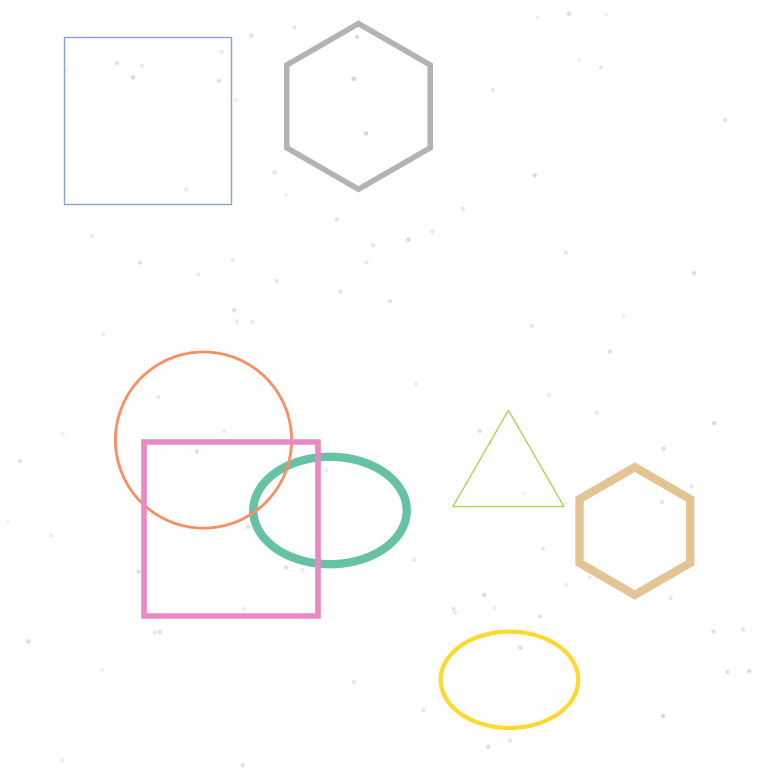[{"shape": "oval", "thickness": 3, "radius": 0.5, "center": [0.429, 0.337]}, {"shape": "circle", "thickness": 1, "radius": 0.57, "center": [0.264, 0.429]}, {"shape": "square", "thickness": 0.5, "radius": 0.54, "center": [0.191, 0.843]}, {"shape": "square", "thickness": 2, "radius": 0.57, "center": [0.3, 0.313]}, {"shape": "triangle", "thickness": 0.5, "radius": 0.42, "center": [0.66, 0.384]}, {"shape": "oval", "thickness": 1.5, "radius": 0.45, "center": [0.662, 0.117]}, {"shape": "hexagon", "thickness": 3, "radius": 0.41, "center": [0.824, 0.31]}, {"shape": "hexagon", "thickness": 2, "radius": 0.54, "center": [0.466, 0.862]}]